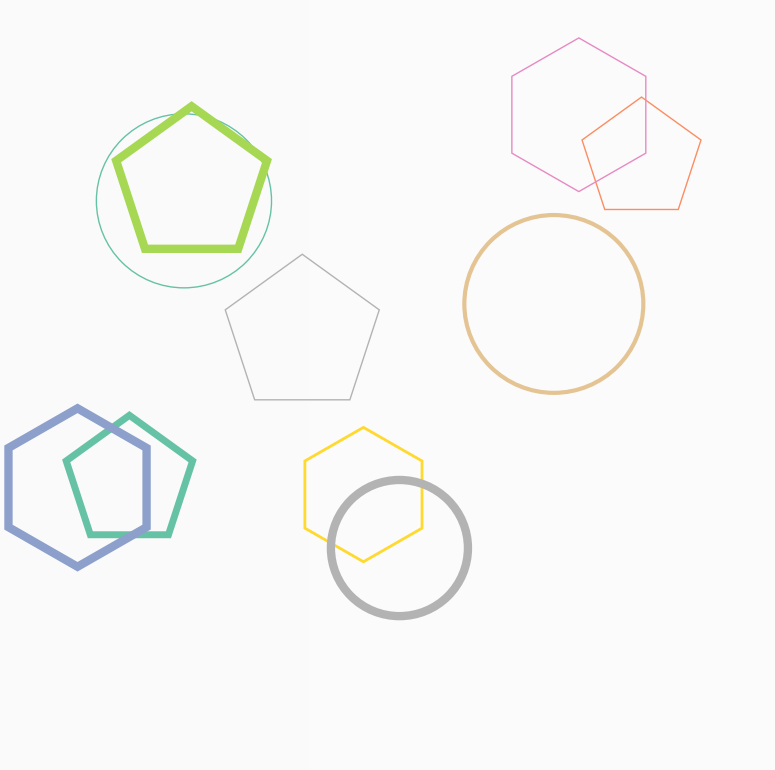[{"shape": "circle", "thickness": 0.5, "radius": 0.56, "center": [0.237, 0.739]}, {"shape": "pentagon", "thickness": 2.5, "radius": 0.43, "center": [0.167, 0.375]}, {"shape": "pentagon", "thickness": 0.5, "radius": 0.4, "center": [0.828, 0.793]}, {"shape": "hexagon", "thickness": 3, "radius": 0.51, "center": [0.1, 0.367]}, {"shape": "hexagon", "thickness": 0.5, "radius": 0.5, "center": [0.747, 0.851]}, {"shape": "pentagon", "thickness": 3, "radius": 0.51, "center": [0.247, 0.76]}, {"shape": "hexagon", "thickness": 1, "radius": 0.44, "center": [0.469, 0.358]}, {"shape": "circle", "thickness": 1.5, "radius": 0.58, "center": [0.715, 0.605]}, {"shape": "pentagon", "thickness": 0.5, "radius": 0.52, "center": [0.39, 0.565]}, {"shape": "circle", "thickness": 3, "radius": 0.44, "center": [0.515, 0.288]}]